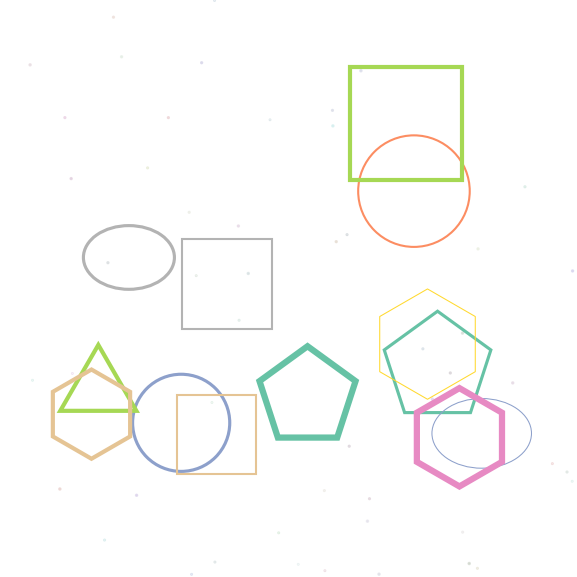[{"shape": "pentagon", "thickness": 3, "radius": 0.44, "center": [0.533, 0.312]}, {"shape": "pentagon", "thickness": 1.5, "radius": 0.49, "center": [0.758, 0.363]}, {"shape": "circle", "thickness": 1, "radius": 0.48, "center": [0.717, 0.668]}, {"shape": "oval", "thickness": 0.5, "radius": 0.43, "center": [0.834, 0.249]}, {"shape": "circle", "thickness": 1.5, "radius": 0.42, "center": [0.314, 0.267]}, {"shape": "hexagon", "thickness": 3, "radius": 0.43, "center": [0.796, 0.242]}, {"shape": "triangle", "thickness": 2, "radius": 0.38, "center": [0.17, 0.326]}, {"shape": "square", "thickness": 2, "radius": 0.49, "center": [0.704, 0.785]}, {"shape": "hexagon", "thickness": 0.5, "radius": 0.48, "center": [0.74, 0.403]}, {"shape": "square", "thickness": 1, "radius": 0.34, "center": [0.375, 0.247]}, {"shape": "hexagon", "thickness": 2, "radius": 0.39, "center": [0.158, 0.282]}, {"shape": "square", "thickness": 1, "radius": 0.39, "center": [0.393, 0.507]}, {"shape": "oval", "thickness": 1.5, "radius": 0.39, "center": [0.223, 0.553]}]